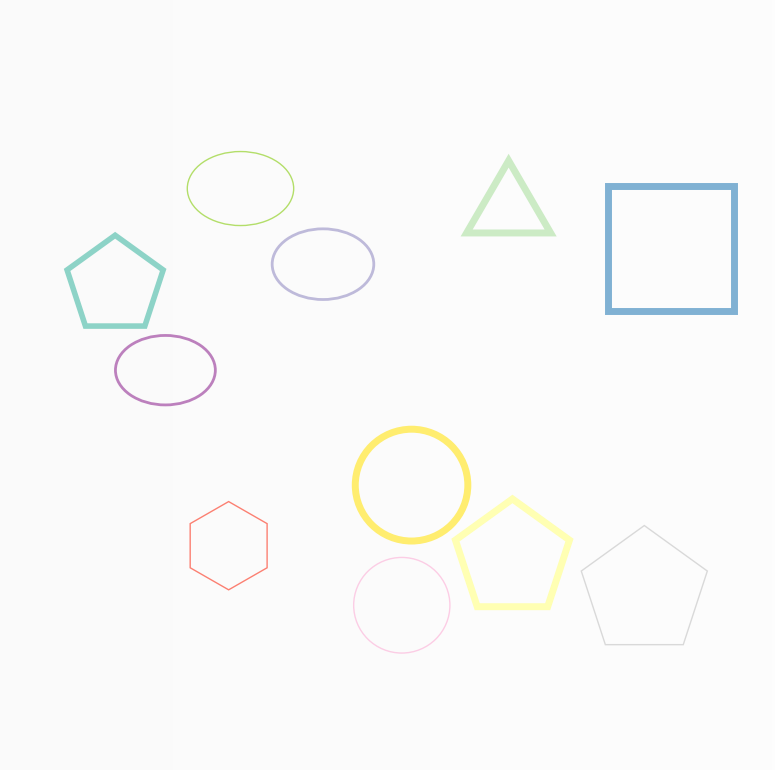[{"shape": "pentagon", "thickness": 2, "radius": 0.33, "center": [0.149, 0.629]}, {"shape": "pentagon", "thickness": 2.5, "radius": 0.39, "center": [0.661, 0.275]}, {"shape": "oval", "thickness": 1, "radius": 0.33, "center": [0.417, 0.657]}, {"shape": "hexagon", "thickness": 0.5, "radius": 0.29, "center": [0.295, 0.291]}, {"shape": "square", "thickness": 2.5, "radius": 0.41, "center": [0.866, 0.678]}, {"shape": "oval", "thickness": 0.5, "radius": 0.34, "center": [0.31, 0.755]}, {"shape": "circle", "thickness": 0.5, "radius": 0.31, "center": [0.518, 0.214]}, {"shape": "pentagon", "thickness": 0.5, "radius": 0.43, "center": [0.831, 0.232]}, {"shape": "oval", "thickness": 1, "radius": 0.32, "center": [0.213, 0.519]}, {"shape": "triangle", "thickness": 2.5, "radius": 0.31, "center": [0.656, 0.729]}, {"shape": "circle", "thickness": 2.5, "radius": 0.36, "center": [0.531, 0.37]}]